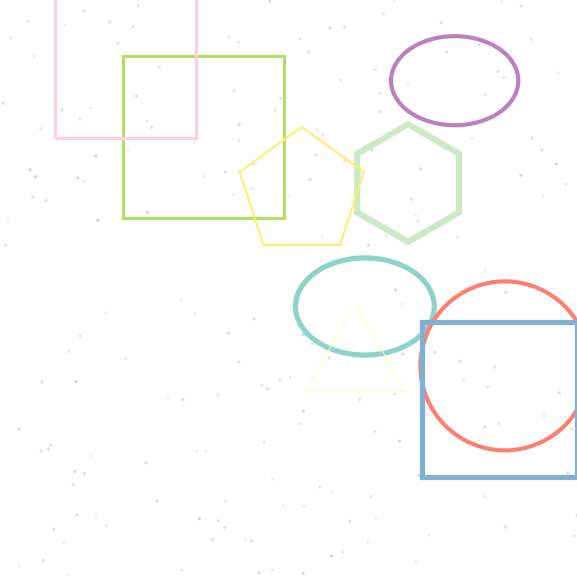[{"shape": "oval", "thickness": 2.5, "radius": 0.6, "center": [0.632, 0.468]}, {"shape": "triangle", "thickness": 0.5, "radius": 0.5, "center": [0.615, 0.372]}, {"shape": "circle", "thickness": 2, "radius": 0.73, "center": [0.874, 0.366]}, {"shape": "square", "thickness": 2.5, "radius": 0.67, "center": [0.865, 0.308]}, {"shape": "square", "thickness": 1.5, "radius": 0.7, "center": [0.352, 0.762]}, {"shape": "square", "thickness": 1.5, "radius": 0.61, "center": [0.217, 0.884]}, {"shape": "oval", "thickness": 2, "radius": 0.55, "center": [0.787, 0.859]}, {"shape": "hexagon", "thickness": 3, "radius": 0.51, "center": [0.707, 0.682]}, {"shape": "pentagon", "thickness": 1, "radius": 0.56, "center": [0.523, 0.666]}]